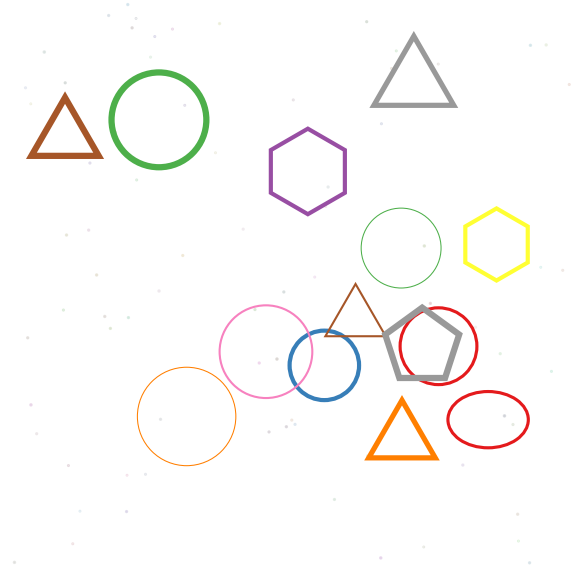[{"shape": "circle", "thickness": 1.5, "radius": 0.33, "center": [0.759, 0.4]}, {"shape": "oval", "thickness": 1.5, "radius": 0.35, "center": [0.845, 0.272]}, {"shape": "circle", "thickness": 2, "radius": 0.3, "center": [0.562, 0.366]}, {"shape": "circle", "thickness": 0.5, "radius": 0.35, "center": [0.695, 0.57]}, {"shape": "circle", "thickness": 3, "radius": 0.41, "center": [0.275, 0.792]}, {"shape": "hexagon", "thickness": 2, "radius": 0.37, "center": [0.533, 0.702]}, {"shape": "circle", "thickness": 0.5, "radius": 0.43, "center": [0.323, 0.278]}, {"shape": "triangle", "thickness": 2.5, "radius": 0.33, "center": [0.696, 0.24]}, {"shape": "hexagon", "thickness": 2, "radius": 0.31, "center": [0.86, 0.576]}, {"shape": "triangle", "thickness": 3, "radius": 0.34, "center": [0.113, 0.763]}, {"shape": "triangle", "thickness": 1, "radius": 0.3, "center": [0.616, 0.447]}, {"shape": "circle", "thickness": 1, "radius": 0.4, "center": [0.461, 0.39]}, {"shape": "pentagon", "thickness": 3, "radius": 0.34, "center": [0.731, 0.399]}, {"shape": "triangle", "thickness": 2.5, "radius": 0.4, "center": [0.717, 0.857]}]